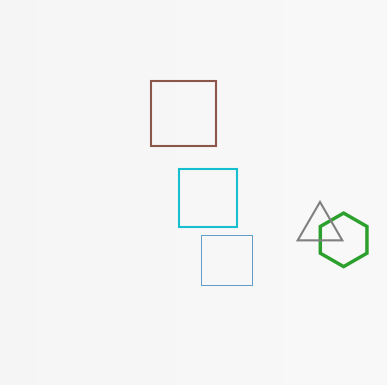[{"shape": "square", "thickness": 0.5, "radius": 0.33, "center": [0.584, 0.325]}, {"shape": "hexagon", "thickness": 2.5, "radius": 0.35, "center": [0.887, 0.377]}, {"shape": "square", "thickness": 1.5, "radius": 0.42, "center": [0.473, 0.705]}, {"shape": "triangle", "thickness": 1.5, "radius": 0.33, "center": [0.826, 0.409]}, {"shape": "square", "thickness": 1.5, "radius": 0.38, "center": [0.537, 0.485]}]